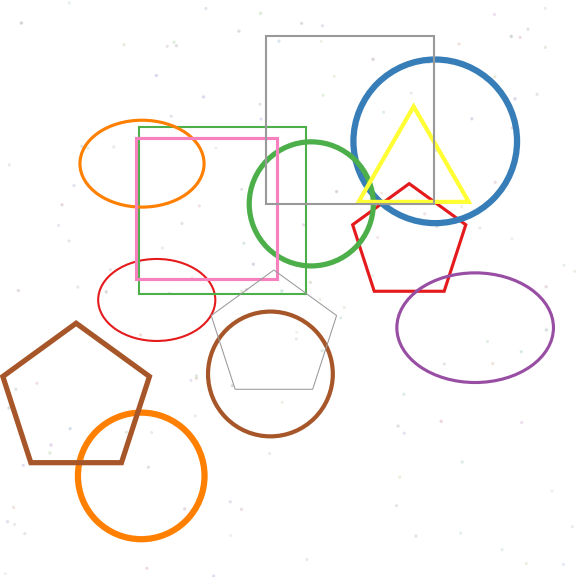[{"shape": "oval", "thickness": 1, "radius": 0.51, "center": [0.271, 0.48]}, {"shape": "pentagon", "thickness": 1.5, "radius": 0.52, "center": [0.709, 0.578]}, {"shape": "circle", "thickness": 3, "radius": 0.71, "center": [0.754, 0.754]}, {"shape": "square", "thickness": 1, "radius": 0.72, "center": [0.385, 0.635]}, {"shape": "circle", "thickness": 2.5, "radius": 0.54, "center": [0.539, 0.646]}, {"shape": "oval", "thickness": 1.5, "radius": 0.68, "center": [0.823, 0.432]}, {"shape": "oval", "thickness": 1.5, "radius": 0.54, "center": [0.246, 0.716]}, {"shape": "circle", "thickness": 3, "radius": 0.55, "center": [0.245, 0.175]}, {"shape": "triangle", "thickness": 2, "radius": 0.55, "center": [0.716, 0.705]}, {"shape": "pentagon", "thickness": 2.5, "radius": 0.67, "center": [0.132, 0.306]}, {"shape": "circle", "thickness": 2, "radius": 0.54, "center": [0.468, 0.352]}, {"shape": "square", "thickness": 1.5, "radius": 0.61, "center": [0.358, 0.639]}, {"shape": "square", "thickness": 1, "radius": 0.73, "center": [0.606, 0.791]}, {"shape": "pentagon", "thickness": 0.5, "radius": 0.57, "center": [0.474, 0.417]}]